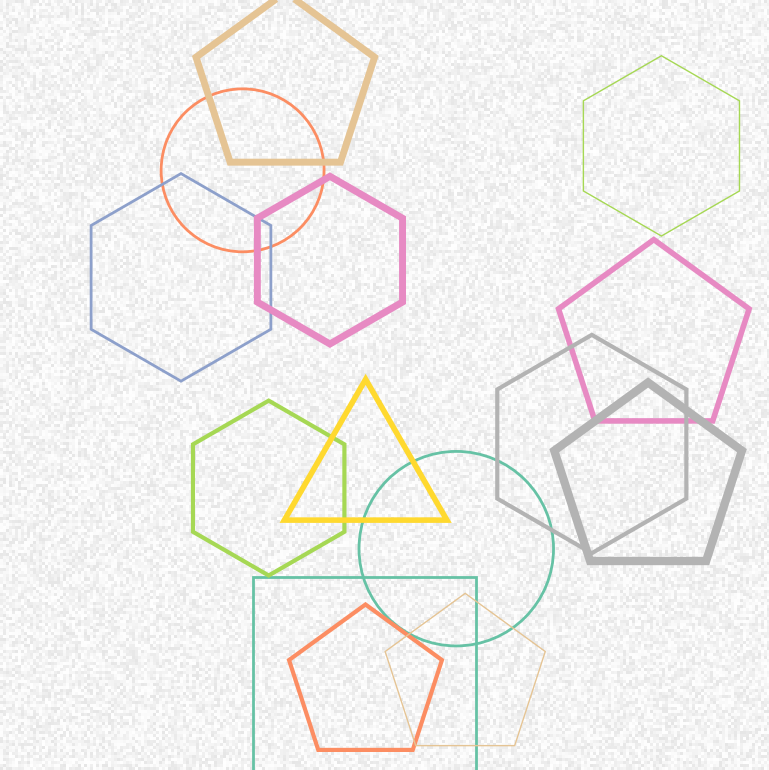[{"shape": "circle", "thickness": 1, "radius": 0.63, "center": [0.593, 0.287]}, {"shape": "square", "thickness": 1, "radius": 0.72, "center": [0.474, 0.106]}, {"shape": "circle", "thickness": 1, "radius": 0.53, "center": [0.315, 0.779]}, {"shape": "pentagon", "thickness": 1.5, "radius": 0.52, "center": [0.475, 0.111]}, {"shape": "hexagon", "thickness": 1, "radius": 0.67, "center": [0.235, 0.64]}, {"shape": "hexagon", "thickness": 2.5, "radius": 0.54, "center": [0.428, 0.662]}, {"shape": "pentagon", "thickness": 2, "radius": 0.65, "center": [0.849, 0.559]}, {"shape": "hexagon", "thickness": 0.5, "radius": 0.59, "center": [0.859, 0.811]}, {"shape": "hexagon", "thickness": 1.5, "radius": 0.57, "center": [0.349, 0.366]}, {"shape": "triangle", "thickness": 2, "radius": 0.61, "center": [0.475, 0.385]}, {"shape": "pentagon", "thickness": 2.5, "radius": 0.61, "center": [0.371, 0.888]}, {"shape": "pentagon", "thickness": 0.5, "radius": 0.55, "center": [0.604, 0.12]}, {"shape": "hexagon", "thickness": 1.5, "radius": 0.71, "center": [0.769, 0.423]}, {"shape": "pentagon", "thickness": 3, "radius": 0.64, "center": [0.842, 0.375]}]